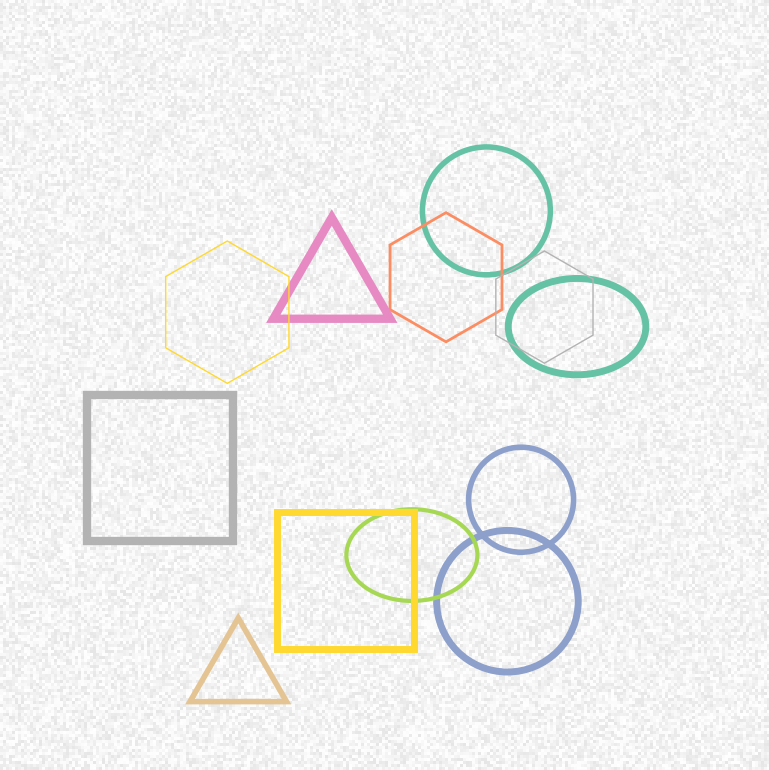[{"shape": "circle", "thickness": 2, "radius": 0.42, "center": [0.632, 0.726]}, {"shape": "oval", "thickness": 2.5, "radius": 0.45, "center": [0.749, 0.576]}, {"shape": "hexagon", "thickness": 1, "radius": 0.42, "center": [0.579, 0.64]}, {"shape": "circle", "thickness": 2, "radius": 0.34, "center": [0.677, 0.351]}, {"shape": "circle", "thickness": 2.5, "radius": 0.46, "center": [0.659, 0.219]}, {"shape": "triangle", "thickness": 3, "radius": 0.44, "center": [0.431, 0.63]}, {"shape": "oval", "thickness": 1.5, "radius": 0.43, "center": [0.535, 0.279]}, {"shape": "hexagon", "thickness": 0.5, "radius": 0.46, "center": [0.295, 0.595]}, {"shape": "square", "thickness": 2.5, "radius": 0.45, "center": [0.449, 0.246]}, {"shape": "triangle", "thickness": 2, "radius": 0.36, "center": [0.309, 0.125]}, {"shape": "hexagon", "thickness": 0.5, "radius": 0.36, "center": [0.707, 0.601]}, {"shape": "square", "thickness": 3, "radius": 0.47, "center": [0.208, 0.392]}]